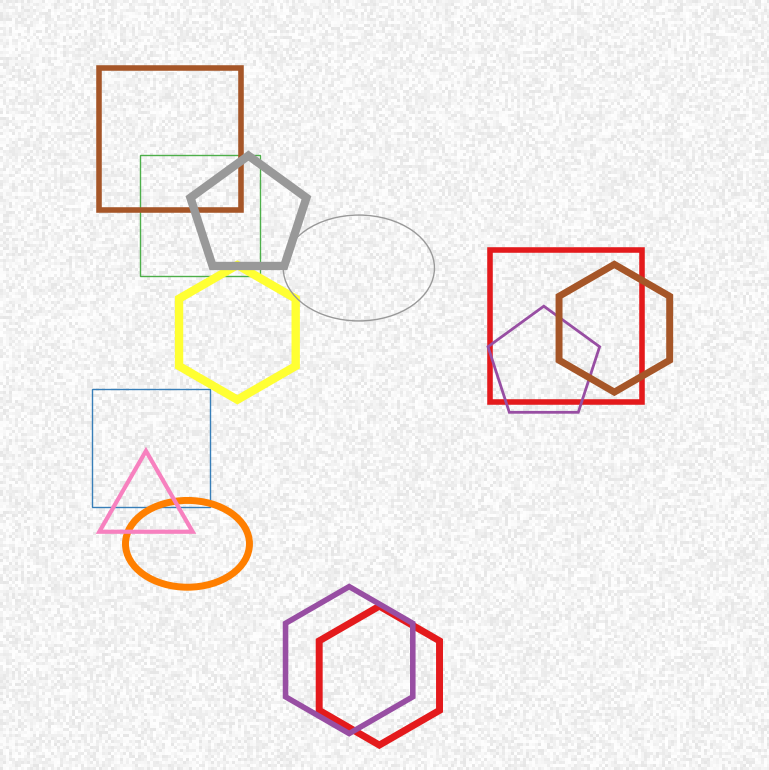[{"shape": "square", "thickness": 2, "radius": 0.49, "center": [0.736, 0.577]}, {"shape": "hexagon", "thickness": 2.5, "radius": 0.45, "center": [0.493, 0.123]}, {"shape": "square", "thickness": 0.5, "radius": 0.38, "center": [0.196, 0.418]}, {"shape": "square", "thickness": 0.5, "radius": 0.39, "center": [0.259, 0.72]}, {"shape": "hexagon", "thickness": 2, "radius": 0.48, "center": [0.453, 0.143]}, {"shape": "pentagon", "thickness": 1, "radius": 0.38, "center": [0.706, 0.526]}, {"shape": "oval", "thickness": 2.5, "radius": 0.4, "center": [0.243, 0.294]}, {"shape": "hexagon", "thickness": 3, "radius": 0.44, "center": [0.308, 0.568]}, {"shape": "hexagon", "thickness": 2.5, "radius": 0.41, "center": [0.798, 0.574]}, {"shape": "square", "thickness": 2, "radius": 0.46, "center": [0.221, 0.82]}, {"shape": "triangle", "thickness": 1.5, "radius": 0.35, "center": [0.19, 0.344]}, {"shape": "oval", "thickness": 0.5, "radius": 0.49, "center": [0.466, 0.652]}, {"shape": "pentagon", "thickness": 3, "radius": 0.4, "center": [0.323, 0.719]}]